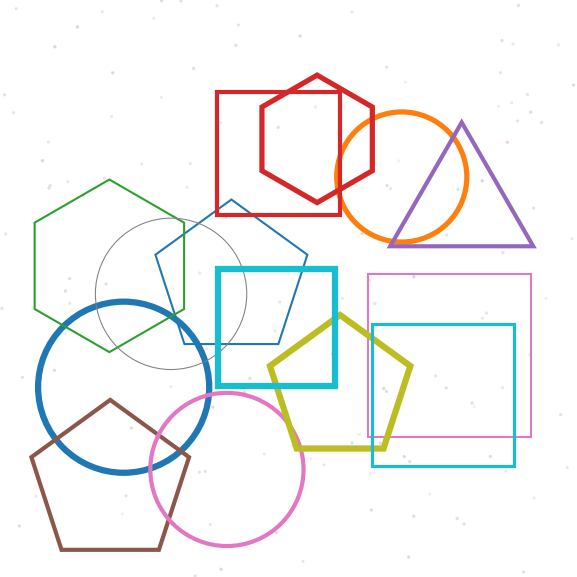[{"shape": "circle", "thickness": 3, "radius": 0.74, "center": [0.214, 0.329]}, {"shape": "pentagon", "thickness": 1, "radius": 0.69, "center": [0.401, 0.515]}, {"shape": "circle", "thickness": 2.5, "radius": 0.56, "center": [0.696, 0.693]}, {"shape": "hexagon", "thickness": 1, "radius": 0.75, "center": [0.189, 0.539]}, {"shape": "hexagon", "thickness": 2.5, "radius": 0.55, "center": [0.549, 0.759]}, {"shape": "square", "thickness": 2, "radius": 0.53, "center": [0.483, 0.734]}, {"shape": "triangle", "thickness": 2, "radius": 0.71, "center": [0.799, 0.644]}, {"shape": "pentagon", "thickness": 2, "radius": 0.72, "center": [0.191, 0.163]}, {"shape": "circle", "thickness": 2, "radius": 0.66, "center": [0.393, 0.186]}, {"shape": "square", "thickness": 1, "radius": 0.7, "center": [0.778, 0.383]}, {"shape": "circle", "thickness": 0.5, "radius": 0.66, "center": [0.296, 0.49]}, {"shape": "pentagon", "thickness": 3, "radius": 0.64, "center": [0.589, 0.326]}, {"shape": "square", "thickness": 3, "radius": 0.51, "center": [0.479, 0.432]}, {"shape": "square", "thickness": 1.5, "radius": 0.62, "center": [0.768, 0.316]}]